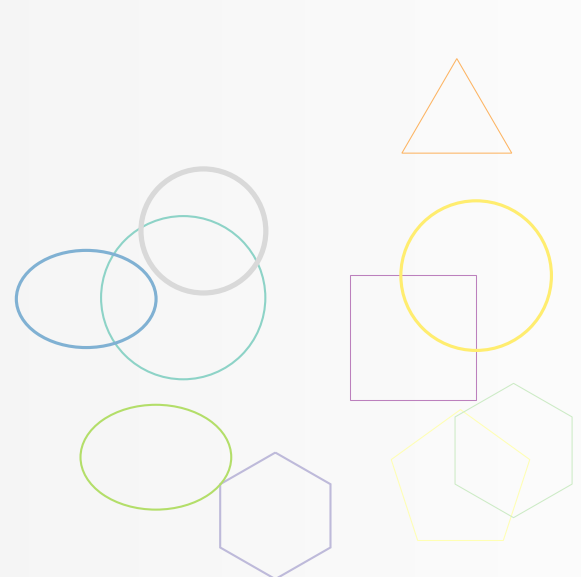[{"shape": "circle", "thickness": 1, "radius": 0.71, "center": [0.315, 0.484]}, {"shape": "pentagon", "thickness": 0.5, "radius": 0.63, "center": [0.792, 0.165]}, {"shape": "hexagon", "thickness": 1, "radius": 0.55, "center": [0.474, 0.106]}, {"shape": "oval", "thickness": 1.5, "radius": 0.6, "center": [0.148, 0.481]}, {"shape": "triangle", "thickness": 0.5, "radius": 0.55, "center": [0.786, 0.789]}, {"shape": "oval", "thickness": 1, "radius": 0.65, "center": [0.268, 0.207]}, {"shape": "circle", "thickness": 2.5, "radius": 0.54, "center": [0.35, 0.599]}, {"shape": "square", "thickness": 0.5, "radius": 0.54, "center": [0.711, 0.415]}, {"shape": "hexagon", "thickness": 0.5, "radius": 0.58, "center": [0.884, 0.219]}, {"shape": "circle", "thickness": 1.5, "radius": 0.65, "center": [0.819, 0.522]}]